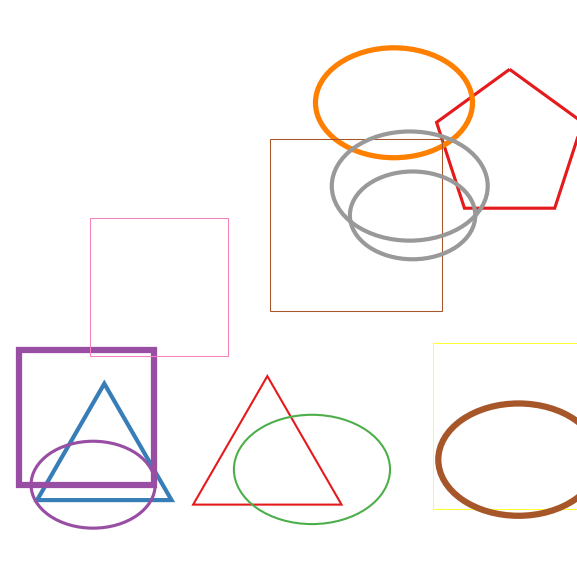[{"shape": "triangle", "thickness": 1, "radius": 0.74, "center": [0.463, 0.2]}, {"shape": "pentagon", "thickness": 1.5, "radius": 0.66, "center": [0.882, 0.746]}, {"shape": "triangle", "thickness": 2, "radius": 0.67, "center": [0.181, 0.2]}, {"shape": "oval", "thickness": 1, "radius": 0.68, "center": [0.54, 0.186]}, {"shape": "oval", "thickness": 1.5, "radius": 0.54, "center": [0.161, 0.16]}, {"shape": "square", "thickness": 3, "radius": 0.59, "center": [0.149, 0.276]}, {"shape": "oval", "thickness": 2.5, "radius": 0.68, "center": [0.682, 0.821]}, {"shape": "square", "thickness": 0.5, "radius": 0.72, "center": [0.893, 0.261]}, {"shape": "square", "thickness": 0.5, "radius": 0.75, "center": [0.616, 0.609]}, {"shape": "oval", "thickness": 3, "radius": 0.69, "center": [0.898, 0.203]}, {"shape": "square", "thickness": 0.5, "radius": 0.6, "center": [0.275, 0.502]}, {"shape": "oval", "thickness": 2, "radius": 0.54, "center": [0.714, 0.626]}, {"shape": "oval", "thickness": 2, "radius": 0.68, "center": [0.71, 0.677]}]